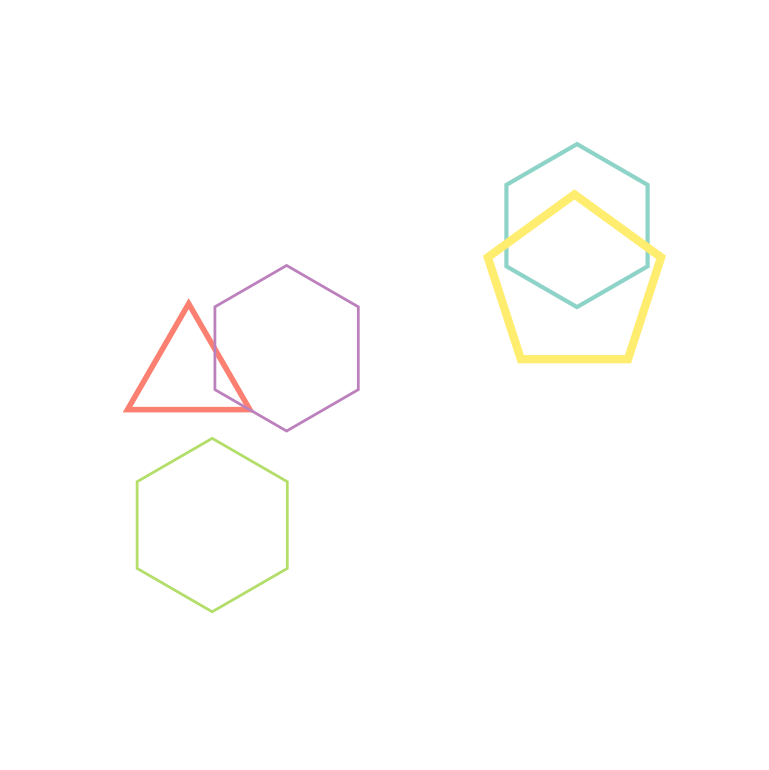[{"shape": "hexagon", "thickness": 1.5, "radius": 0.53, "center": [0.749, 0.707]}, {"shape": "triangle", "thickness": 2, "radius": 0.46, "center": [0.245, 0.514]}, {"shape": "hexagon", "thickness": 1, "radius": 0.56, "center": [0.276, 0.318]}, {"shape": "hexagon", "thickness": 1, "radius": 0.54, "center": [0.372, 0.548]}, {"shape": "pentagon", "thickness": 3, "radius": 0.59, "center": [0.746, 0.629]}]